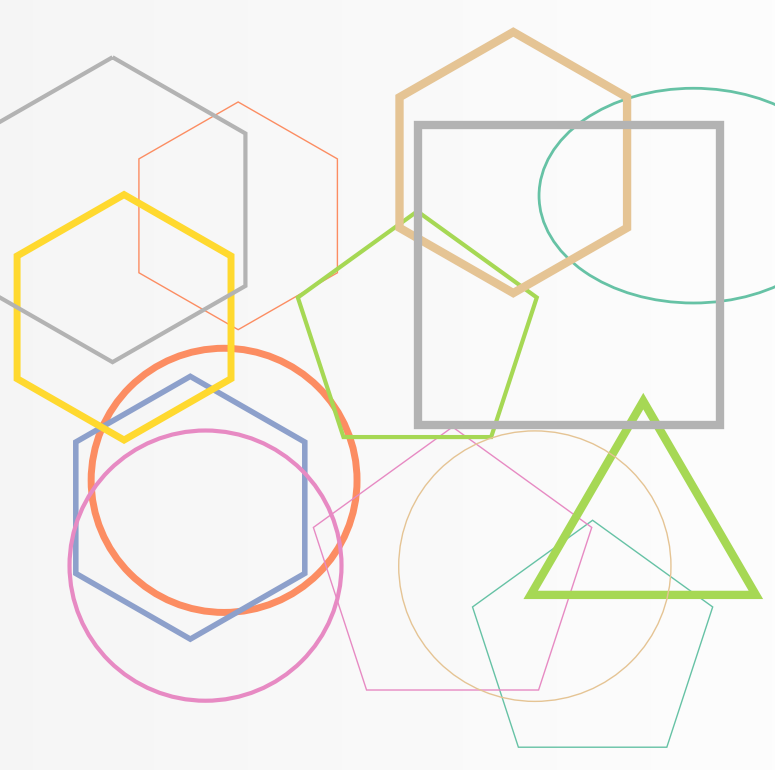[{"shape": "oval", "thickness": 1, "radius": 1.0, "center": [0.895, 0.746]}, {"shape": "pentagon", "thickness": 0.5, "radius": 0.81, "center": [0.765, 0.161]}, {"shape": "circle", "thickness": 2.5, "radius": 0.86, "center": [0.289, 0.376]}, {"shape": "hexagon", "thickness": 0.5, "radius": 0.74, "center": [0.307, 0.72]}, {"shape": "hexagon", "thickness": 2, "radius": 0.85, "center": [0.246, 0.341]}, {"shape": "pentagon", "thickness": 0.5, "radius": 0.94, "center": [0.584, 0.257]}, {"shape": "circle", "thickness": 1.5, "radius": 0.88, "center": [0.265, 0.265]}, {"shape": "triangle", "thickness": 3, "radius": 0.84, "center": [0.83, 0.311]}, {"shape": "pentagon", "thickness": 1.5, "radius": 0.81, "center": [0.538, 0.564]}, {"shape": "hexagon", "thickness": 2.5, "radius": 0.8, "center": [0.16, 0.588]}, {"shape": "circle", "thickness": 0.5, "radius": 0.88, "center": [0.69, 0.265]}, {"shape": "hexagon", "thickness": 3, "radius": 0.85, "center": [0.662, 0.789]}, {"shape": "square", "thickness": 3, "radius": 0.98, "center": [0.734, 0.643]}, {"shape": "hexagon", "thickness": 1.5, "radius": 0.99, "center": [0.145, 0.728]}]